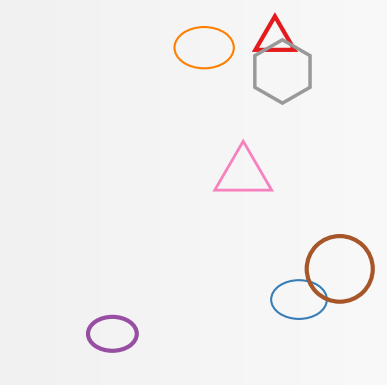[{"shape": "triangle", "thickness": 3, "radius": 0.29, "center": [0.709, 0.9]}, {"shape": "oval", "thickness": 1.5, "radius": 0.36, "center": [0.772, 0.222]}, {"shape": "oval", "thickness": 3, "radius": 0.31, "center": [0.29, 0.133]}, {"shape": "oval", "thickness": 1.5, "radius": 0.38, "center": [0.527, 0.876]}, {"shape": "circle", "thickness": 3, "radius": 0.43, "center": [0.877, 0.302]}, {"shape": "triangle", "thickness": 2, "radius": 0.42, "center": [0.628, 0.549]}, {"shape": "hexagon", "thickness": 2.5, "radius": 0.41, "center": [0.729, 0.814]}]